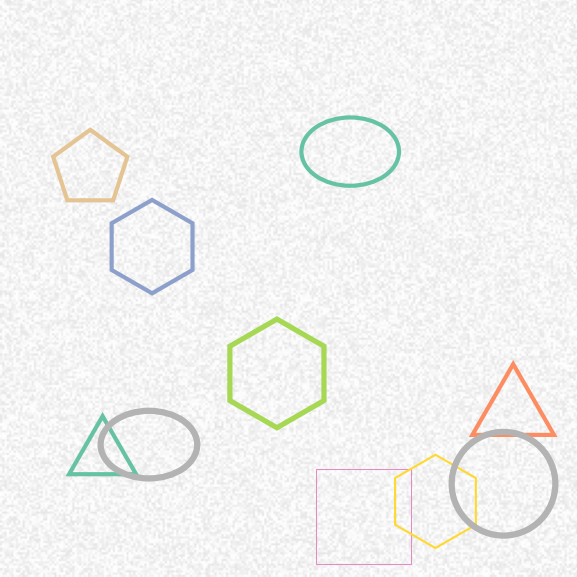[{"shape": "oval", "thickness": 2, "radius": 0.42, "center": [0.606, 0.737]}, {"shape": "triangle", "thickness": 2, "radius": 0.34, "center": [0.178, 0.211]}, {"shape": "triangle", "thickness": 2, "radius": 0.41, "center": [0.889, 0.287]}, {"shape": "hexagon", "thickness": 2, "radius": 0.4, "center": [0.263, 0.572]}, {"shape": "square", "thickness": 0.5, "radius": 0.41, "center": [0.629, 0.105]}, {"shape": "hexagon", "thickness": 2.5, "radius": 0.47, "center": [0.48, 0.353]}, {"shape": "hexagon", "thickness": 1, "radius": 0.4, "center": [0.754, 0.131]}, {"shape": "pentagon", "thickness": 2, "radius": 0.34, "center": [0.156, 0.707]}, {"shape": "oval", "thickness": 3, "radius": 0.42, "center": [0.258, 0.229]}, {"shape": "circle", "thickness": 3, "radius": 0.45, "center": [0.872, 0.161]}]